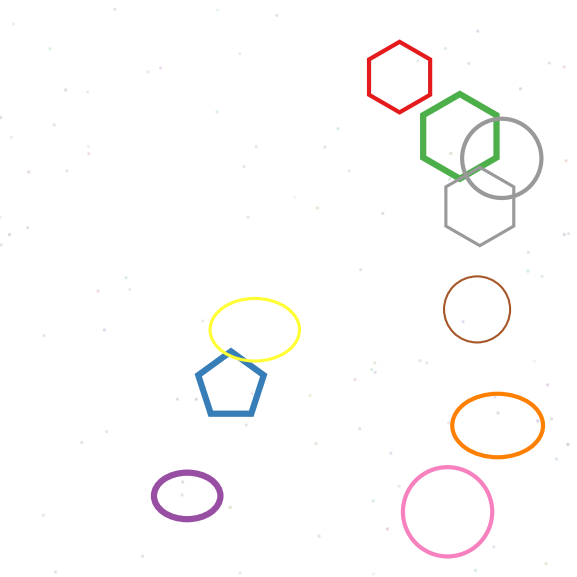[{"shape": "hexagon", "thickness": 2, "radius": 0.31, "center": [0.692, 0.866]}, {"shape": "pentagon", "thickness": 3, "radius": 0.3, "center": [0.4, 0.331]}, {"shape": "hexagon", "thickness": 3, "radius": 0.37, "center": [0.796, 0.763]}, {"shape": "oval", "thickness": 3, "radius": 0.29, "center": [0.324, 0.14]}, {"shape": "oval", "thickness": 2, "radius": 0.39, "center": [0.862, 0.262]}, {"shape": "oval", "thickness": 1.5, "radius": 0.39, "center": [0.441, 0.428]}, {"shape": "circle", "thickness": 1, "radius": 0.29, "center": [0.826, 0.463]}, {"shape": "circle", "thickness": 2, "radius": 0.39, "center": [0.775, 0.113]}, {"shape": "hexagon", "thickness": 1.5, "radius": 0.34, "center": [0.831, 0.642]}, {"shape": "circle", "thickness": 2, "radius": 0.34, "center": [0.869, 0.725]}]